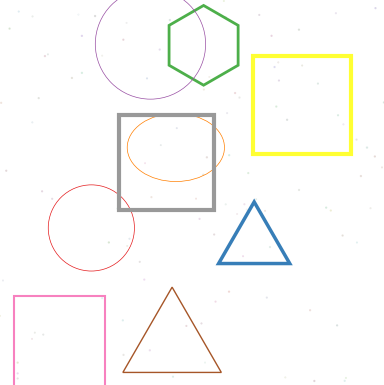[{"shape": "circle", "thickness": 0.5, "radius": 0.56, "center": [0.237, 0.408]}, {"shape": "triangle", "thickness": 2.5, "radius": 0.53, "center": [0.66, 0.369]}, {"shape": "hexagon", "thickness": 2, "radius": 0.52, "center": [0.529, 0.882]}, {"shape": "circle", "thickness": 0.5, "radius": 0.72, "center": [0.391, 0.886]}, {"shape": "oval", "thickness": 0.5, "radius": 0.63, "center": [0.457, 0.617]}, {"shape": "square", "thickness": 3, "radius": 0.63, "center": [0.785, 0.728]}, {"shape": "triangle", "thickness": 1, "radius": 0.74, "center": [0.447, 0.106]}, {"shape": "square", "thickness": 1.5, "radius": 0.59, "center": [0.154, 0.114]}, {"shape": "square", "thickness": 3, "radius": 0.62, "center": [0.433, 0.578]}]